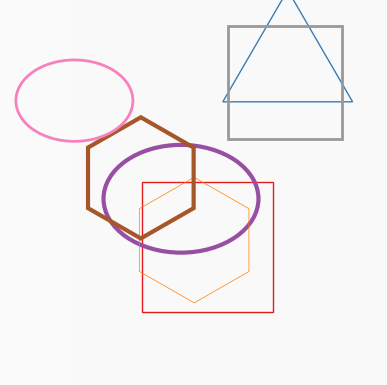[{"shape": "square", "thickness": 1, "radius": 0.84, "center": [0.536, 0.358]}, {"shape": "triangle", "thickness": 1, "radius": 0.97, "center": [0.742, 0.832]}, {"shape": "oval", "thickness": 3, "radius": 1.0, "center": [0.467, 0.484]}, {"shape": "hexagon", "thickness": 0.5, "radius": 0.82, "center": [0.501, 0.376]}, {"shape": "hexagon", "thickness": 3, "radius": 0.79, "center": [0.363, 0.538]}, {"shape": "oval", "thickness": 2, "radius": 0.75, "center": [0.192, 0.739]}, {"shape": "square", "thickness": 2, "radius": 0.73, "center": [0.736, 0.787]}]